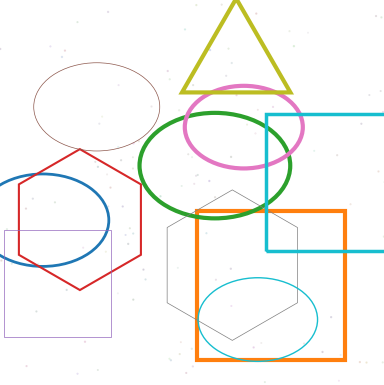[{"shape": "oval", "thickness": 2, "radius": 0.86, "center": [0.111, 0.428]}, {"shape": "square", "thickness": 3, "radius": 0.96, "center": [0.704, 0.259]}, {"shape": "oval", "thickness": 3, "radius": 0.98, "center": [0.558, 0.57]}, {"shape": "hexagon", "thickness": 1.5, "radius": 0.91, "center": [0.208, 0.43]}, {"shape": "square", "thickness": 0.5, "radius": 0.7, "center": [0.149, 0.263]}, {"shape": "oval", "thickness": 0.5, "radius": 0.82, "center": [0.251, 0.722]}, {"shape": "oval", "thickness": 3, "radius": 0.77, "center": [0.633, 0.67]}, {"shape": "hexagon", "thickness": 0.5, "radius": 0.98, "center": [0.603, 0.311]}, {"shape": "triangle", "thickness": 3, "radius": 0.81, "center": [0.614, 0.841]}, {"shape": "oval", "thickness": 1, "radius": 0.78, "center": [0.67, 0.17]}, {"shape": "square", "thickness": 2.5, "radius": 0.89, "center": [0.869, 0.526]}]